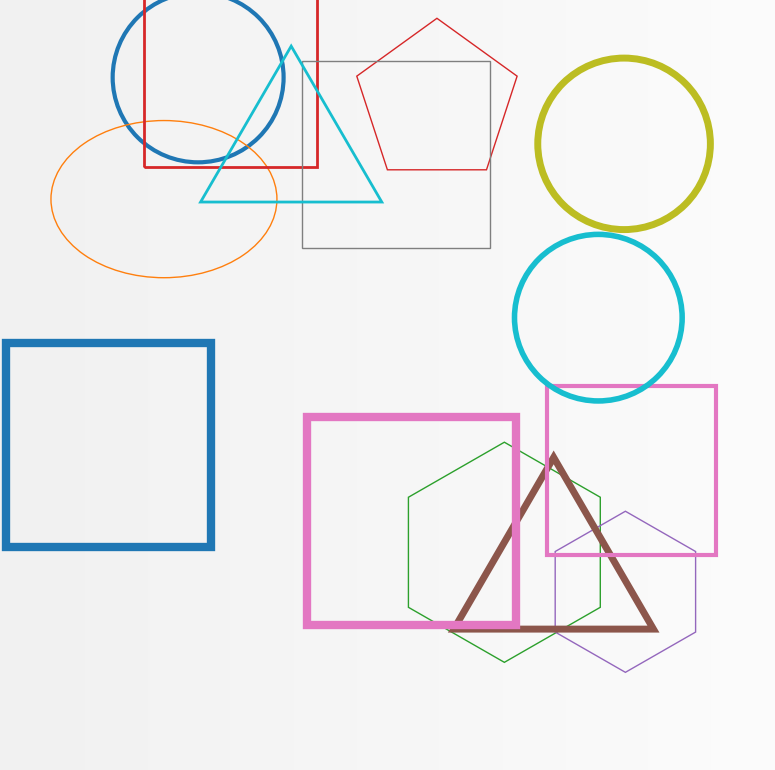[{"shape": "circle", "thickness": 1.5, "radius": 0.55, "center": [0.256, 0.899]}, {"shape": "square", "thickness": 3, "radius": 0.66, "center": [0.14, 0.422]}, {"shape": "oval", "thickness": 0.5, "radius": 0.73, "center": [0.212, 0.741]}, {"shape": "hexagon", "thickness": 0.5, "radius": 0.71, "center": [0.651, 0.283]}, {"shape": "square", "thickness": 1, "radius": 0.56, "center": [0.297, 0.895]}, {"shape": "pentagon", "thickness": 0.5, "radius": 0.54, "center": [0.564, 0.867]}, {"shape": "hexagon", "thickness": 0.5, "radius": 0.52, "center": [0.807, 0.231]}, {"shape": "triangle", "thickness": 2.5, "radius": 0.74, "center": [0.714, 0.257]}, {"shape": "square", "thickness": 3, "radius": 0.68, "center": [0.531, 0.323]}, {"shape": "square", "thickness": 1.5, "radius": 0.55, "center": [0.815, 0.389]}, {"shape": "square", "thickness": 0.5, "radius": 0.61, "center": [0.511, 0.799]}, {"shape": "circle", "thickness": 2.5, "radius": 0.56, "center": [0.805, 0.813]}, {"shape": "circle", "thickness": 2, "radius": 0.54, "center": [0.772, 0.587]}, {"shape": "triangle", "thickness": 1, "radius": 0.67, "center": [0.376, 0.805]}]